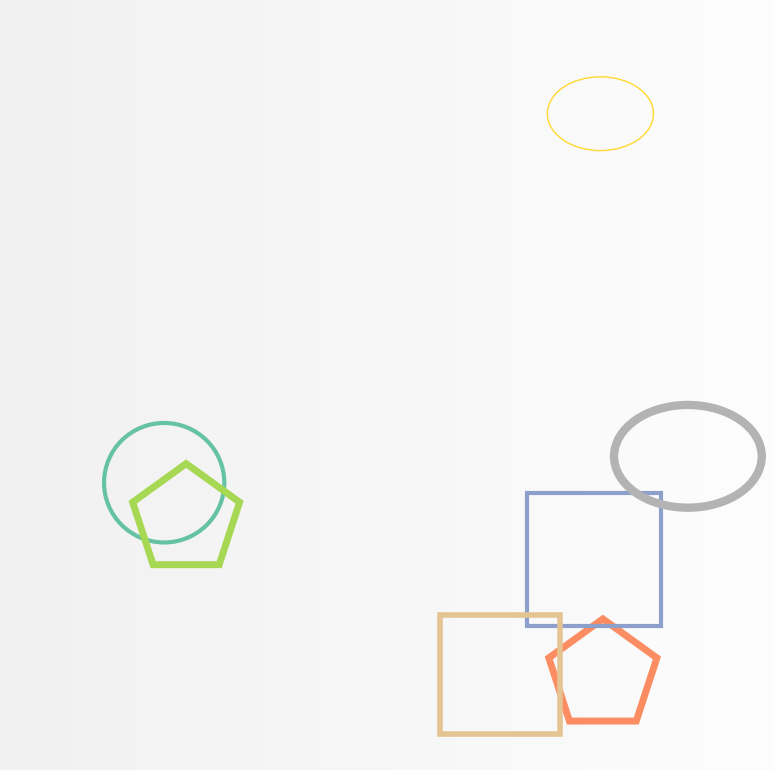[{"shape": "circle", "thickness": 1.5, "radius": 0.39, "center": [0.212, 0.373]}, {"shape": "pentagon", "thickness": 2.5, "radius": 0.37, "center": [0.778, 0.123]}, {"shape": "square", "thickness": 1.5, "radius": 0.43, "center": [0.766, 0.274]}, {"shape": "pentagon", "thickness": 2.5, "radius": 0.36, "center": [0.24, 0.325]}, {"shape": "oval", "thickness": 0.5, "radius": 0.34, "center": [0.775, 0.852]}, {"shape": "square", "thickness": 2, "radius": 0.39, "center": [0.645, 0.124]}, {"shape": "oval", "thickness": 3, "radius": 0.48, "center": [0.888, 0.407]}]